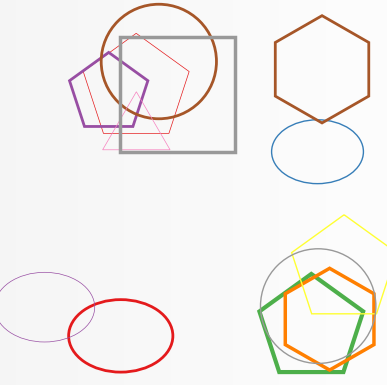[{"shape": "oval", "thickness": 2, "radius": 0.67, "center": [0.312, 0.128]}, {"shape": "pentagon", "thickness": 0.5, "radius": 0.72, "center": [0.351, 0.77]}, {"shape": "oval", "thickness": 1, "radius": 0.59, "center": [0.819, 0.606]}, {"shape": "pentagon", "thickness": 3, "radius": 0.7, "center": [0.803, 0.148]}, {"shape": "pentagon", "thickness": 2, "radius": 0.53, "center": [0.281, 0.758]}, {"shape": "oval", "thickness": 0.5, "radius": 0.65, "center": [0.115, 0.202]}, {"shape": "hexagon", "thickness": 2.5, "radius": 0.66, "center": [0.851, 0.171]}, {"shape": "pentagon", "thickness": 1, "radius": 0.71, "center": [0.888, 0.3]}, {"shape": "circle", "thickness": 2, "radius": 0.74, "center": [0.41, 0.84]}, {"shape": "hexagon", "thickness": 2, "radius": 0.7, "center": [0.831, 0.82]}, {"shape": "triangle", "thickness": 0.5, "radius": 0.5, "center": [0.352, 0.661]}, {"shape": "circle", "thickness": 1, "radius": 0.74, "center": [0.821, 0.205]}, {"shape": "square", "thickness": 2.5, "radius": 0.74, "center": [0.458, 0.754]}]